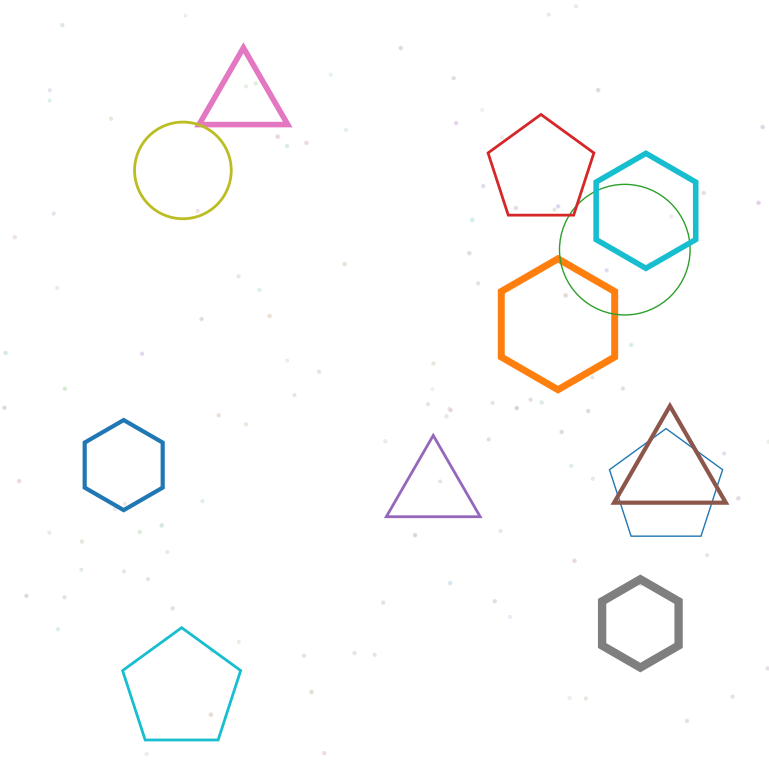[{"shape": "pentagon", "thickness": 0.5, "radius": 0.39, "center": [0.865, 0.366]}, {"shape": "hexagon", "thickness": 1.5, "radius": 0.29, "center": [0.161, 0.396]}, {"shape": "hexagon", "thickness": 2.5, "radius": 0.43, "center": [0.725, 0.579]}, {"shape": "circle", "thickness": 0.5, "radius": 0.42, "center": [0.811, 0.676]}, {"shape": "pentagon", "thickness": 1, "radius": 0.36, "center": [0.703, 0.779]}, {"shape": "triangle", "thickness": 1, "radius": 0.35, "center": [0.563, 0.364]}, {"shape": "triangle", "thickness": 1.5, "radius": 0.42, "center": [0.87, 0.389]}, {"shape": "triangle", "thickness": 2, "radius": 0.33, "center": [0.316, 0.871]}, {"shape": "hexagon", "thickness": 3, "radius": 0.29, "center": [0.832, 0.19]}, {"shape": "circle", "thickness": 1, "radius": 0.31, "center": [0.238, 0.779]}, {"shape": "pentagon", "thickness": 1, "radius": 0.4, "center": [0.236, 0.104]}, {"shape": "hexagon", "thickness": 2, "radius": 0.37, "center": [0.839, 0.726]}]